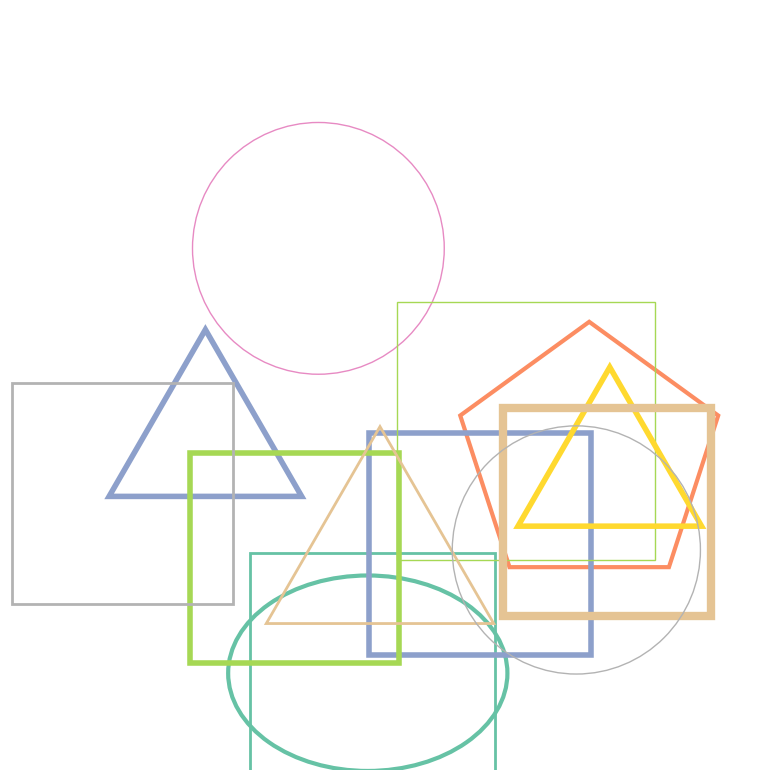[{"shape": "square", "thickness": 1, "radius": 0.8, "center": [0.484, 0.123]}, {"shape": "oval", "thickness": 1.5, "radius": 0.91, "center": [0.478, 0.126]}, {"shape": "pentagon", "thickness": 1.5, "radius": 0.88, "center": [0.765, 0.406]}, {"shape": "square", "thickness": 2, "radius": 0.72, "center": [0.623, 0.293]}, {"shape": "triangle", "thickness": 2, "radius": 0.72, "center": [0.267, 0.428]}, {"shape": "circle", "thickness": 0.5, "radius": 0.82, "center": [0.413, 0.677]}, {"shape": "square", "thickness": 0.5, "radius": 0.84, "center": [0.683, 0.441]}, {"shape": "square", "thickness": 2, "radius": 0.68, "center": [0.383, 0.275]}, {"shape": "triangle", "thickness": 2, "radius": 0.69, "center": [0.792, 0.385]}, {"shape": "square", "thickness": 3, "radius": 0.68, "center": [0.788, 0.335]}, {"shape": "triangle", "thickness": 1, "radius": 0.85, "center": [0.493, 0.275]}, {"shape": "circle", "thickness": 0.5, "radius": 0.81, "center": [0.749, 0.286]}, {"shape": "square", "thickness": 1, "radius": 0.72, "center": [0.159, 0.36]}]